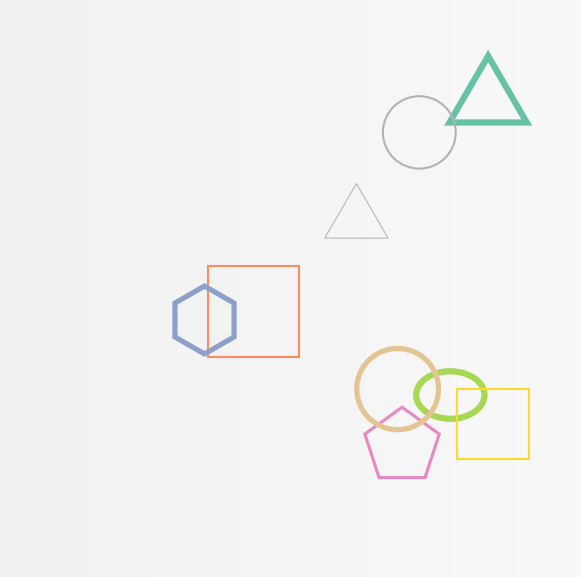[{"shape": "triangle", "thickness": 3, "radius": 0.38, "center": [0.84, 0.825]}, {"shape": "square", "thickness": 1, "radius": 0.39, "center": [0.435, 0.46]}, {"shape": "hexagon", "thickness": 2.5, "radius": 0.29, "center": [0.352, 0.445]}, {"shape": "pentagon", "thickness": 1.5, "radius": 0.34, "center": [0.692, 0.227]}, {"shape": "oval", "thickness": 3, "radius": 0.29, "center": [0.775, 0.315]}, {"shape": "square", "thickness": 1, "radius": 0.31, "center": [0.848, 0.265]}, {"shape": "circle", "thickness": 2.5, "radius": 0.35, "center": [0.684, 0.325]}, {"shape": "circle", "thickness": 1, "radius": 0.31, "center": [0.721, 0.77]}, {"shape": "triangle", "thickness": 0.5, "radius": 0.31, "center": [0.613, 0.618]}]